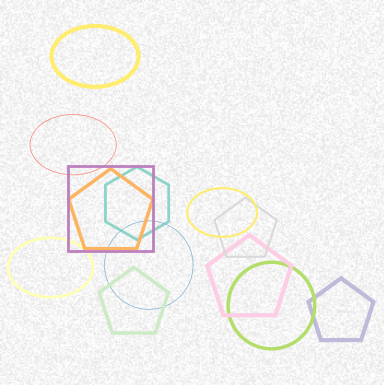[{"shape": "hexagon", "thickness": 2, "radius": 0.47, "center": [0.356, 0.472]}, {"shape": "oval", "thickness": 2, "radius": 0.55, "center": [0.131, 0.305]}, {"shape": "pentagon", "thickness": 3, "radius": 0.44, "center": [0.886, 0.189]}, {"shape": "oval", "thickness": 0.5, "radius": 0.56, "center": [0.19, 0.624]}, {"shape": "circle", "thickness": 0.5, "radius": 0.57, "center": [0.386, 0.311]}, {"shape": "pentagon", "thickness": 2.5, "radius": 0.57, "center": [0.288, 0.447]}, {"shape": "circle", "thickness": 2.5, "radius": 0.56, "center": [0.705, 0.206]}, {"shape": "pentagon", "thickness": 3, "radius": 0.58, "center": [0.648, 0.274]}, {"shape": "pentagon", "thickness": 1.5, "radius": 0.43, "center": [0.638, 0.402]}, {"shape": "square", "thickness": 2, "radius": 0.55, "center": [0.288, 0.459]}, {"shape": "pentagon", "thickness": 2.5, "radius": 0.47, "center": [0.347, 0.211]}, {"shape": "oval", "thickness": 3, "radius": 0.57, "center": [0.247, 0.853]}, {"shape": "oval", "thickness": 1.5, "radius": 0.45, "center": [0.577, 0.448]}]